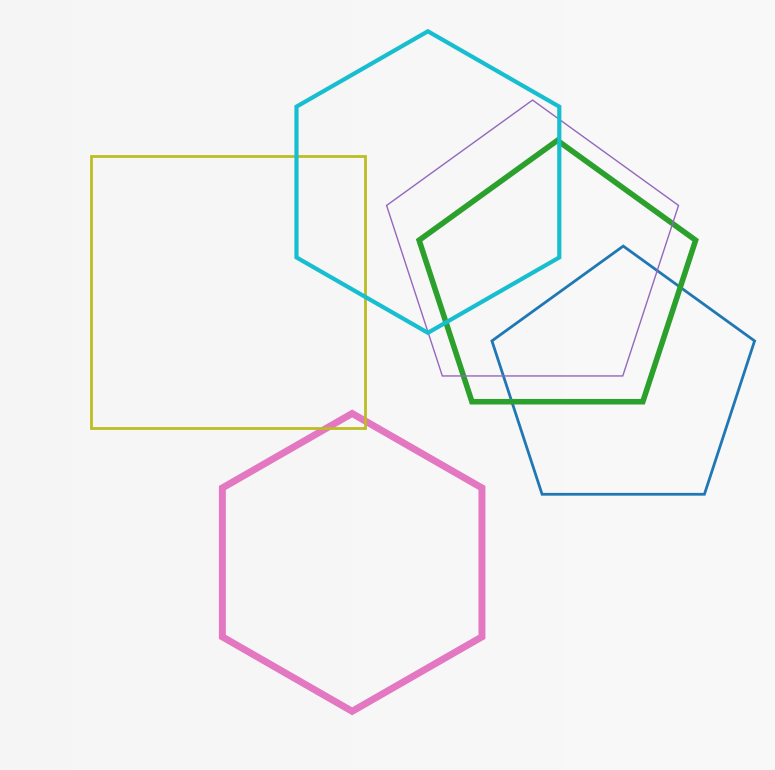[{"shape": "pentagon", "thickness": 1, "radius": 0.89, "center": [0.804, 0.502]}, {"shape": "pentagon", "thickness": 2, "radius": 0.94, "center": [0.719, 0.63]}, {"shape": "pentagon", "thickness": 0.5, "radius": 0.99, "center": [0.687, 0.672]}, {"shape": "hexagon", "thickness": 2.5, "radius": 0.97, "center": [0.454, 0.27]}, {"shape": "square", "thickness": 1, "radius": 0.88, "center": [0.294, 0.62]}, {"shape": "hexagon", "thickness": 1.5, "radius": 0.98, "center": [0.552, 0.764]}]